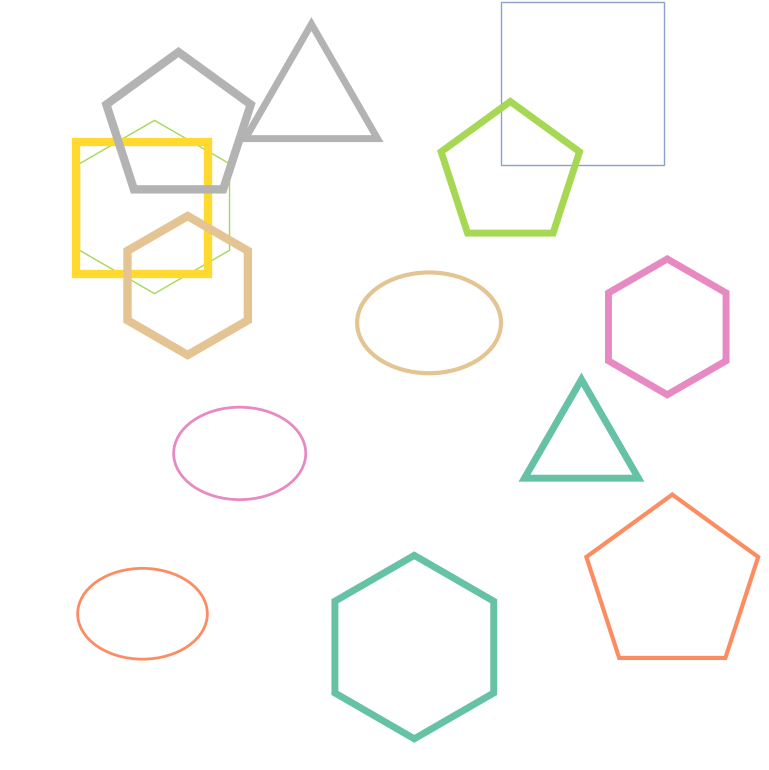[{"shape": "hexagon", "thickness": 2.5, "radius": 0.6, "center": [0.538, 0.16]}, {"shape": "triangle", "thickness": 2.5, "radius": 0.43, "center": [0.755, 0.422]}, {"shape": "pentagon", "thickness": 1.5, "radius": 0.59, "center": [0.873, 0.24]}, {"shape": "oval", "thickness": 1, "radius": 0.42, "center": [0.185, 0.203]}, {"shape": "square", "thickness": 0.5, "radius": 0.53, "center": [0.757, 0.891]}, {"shape": "oval", "thickness": 1, "radius": 0.43, "center": [0.311, 0.411]}, {"shape": "hexagon", "thickness": 2.5, "radius": 0.44, "center": [0.867, 0.576]}, {"shape": "hexagon", "thickness": 0.5, "radius": 0.56, "center": [0.201, 0.731]}, {"shape": "pentagon", "thickness": 2.5, "radius": 0.47, "center": [0.663, 0.774]}, {"shape": "square", "thickness": 3, "radius": 0.43, "center": [0.184, 0.73]}, {"shape": "oval", "thickness": 1.5, "radius": 0.47, "center": [0.557, 0.581]}, {"shape": "hexagon", "thickness": 3, "radius": 0.45, "center": [0.244, 0.629]}, {"shape": "triangle", "thickness": 2.5, "radius": 0.5, "center": [0.404, 0.87]}, {"shape": "pentagon", "thickness": 3, "radius": 0.49, "center": [0.232, 0.834]}]